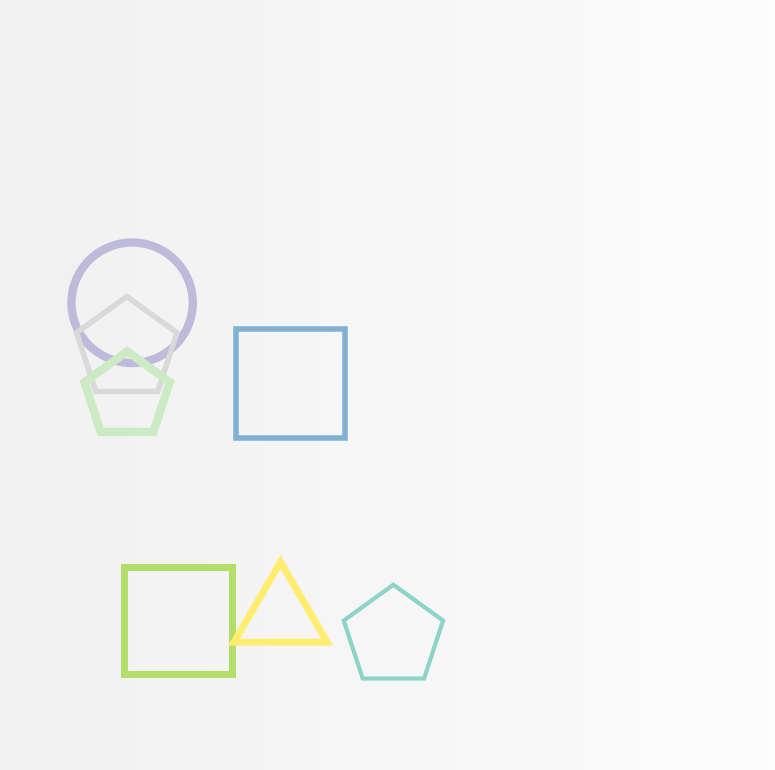[{"shape": "pentagon", "thickness": 1.5, "radius": 0.34, "center": [0.508, 0.173]}, {"shape": "circle", "thickness": 3, "radius": 0.39, "center": [0.17, 0.607]}, {"shape": "square", "thickness": 2, "radius": 0.35, "center": [0.375, 0.502]}, {"shape": "square", "thickness": 2.5, "radius": 0.35, "center": [0.23, 0.195]}, {"shape": "pentagon", "thickness": 2, "radius": 0.34, "center": [0.164, 0.547]}, {"shape": "pentagon", "thickness": 3, "radius": 0.29, "center": [0.164, 0.486]}, {"shape": "triangle", "thickness": 2.5, "radius": 0.35, "center": [0.362, 0.201]}]